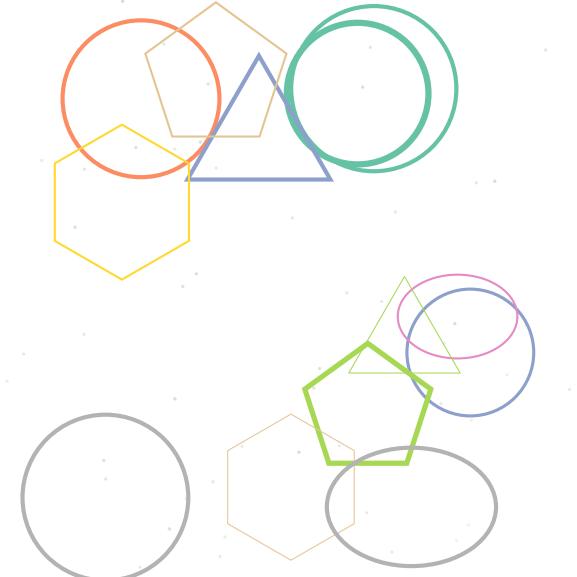[{"shape": "circle", "thickness": 3, "radius": 0.61, "center": [0.619, 0.837]}, {"shape": "circle", "thickness": 2, "radius": 0.72, "center": [0.647, 0.846]}, {"shape": "circle", "thickness": 2, "radius": 0.68, "center": [0.244, 0.828]}, {"shape": "circle", "thickness": 1.5, "radius": 0.55, "center": [0.814, 0.389]}, {"shape": "triangle", "thickness": 2, "radius": 0.71, "center": [0.448, 0.76]}, {"shape": "oval", "thickness": 1, "radius": 0.52, "center": [0.792, 0.451]}, {"shape": "triangle", "thickness": 0.5, "radius": 0.56, "center": [0.7, 0.409]}, {"shape": "pentagon", "thickness": 2.5, "radius": 0.57, "center": [0.637, 0.29]}, {"shape": "hexagon", "thickness": 1, "radius": 0.67, "center": [0.211, 0.649]}, {"shape": "pentagon", "thickness": 1, "radius": 0.64, "center": [0.374, 0.867]}, {"shape": "hexagon", "thickness": 0.5, "radius": 0.63, "center": [0.504, 0.156]}, {"shape": "oval", "thickness": 2, "radius": 0.73, "center": [0.712, 0.121]}, {"shape": "circle", "thickness": 2, "radius": 0.72, "center": [0.183, 0.138]}]